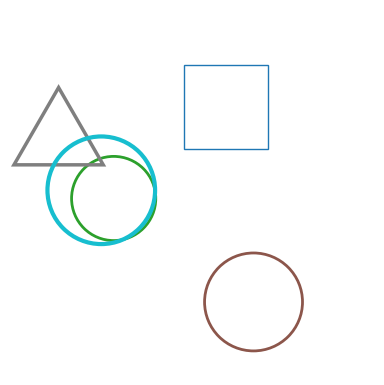[{"shape": "square", "thickness": 1, "radius": 0.54, "center": [0.586, 0.723]}, {"shape": "circle", "thickness": 2, "radius": 0.55, "center": [0.295, 0.484]}, {"shape": "circle", "thickness": 2, "radius": 0.64, "center": [0.659, 0.216]}, {"shape": "triangle", "thickness": 2.5, "radius": 0.67, "center": [0.152, 0.639]}, {"shape": "circle", "thickness": 3, "radius": 0.7, "center": [0.263, 0.506]}]